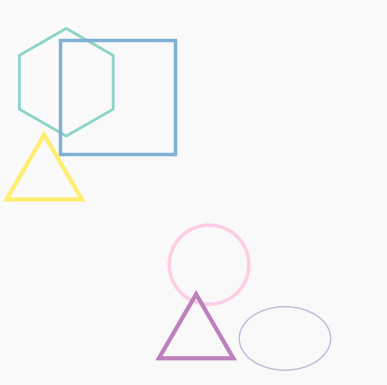[{"shape": "hexagon", "thickness": 2, "radius": 0.7, "center": [0.171, 0.786]}, {"shape": "oval", "thickness": 1, "radius": 0.59, "center": [0.735, 0.121]}, {"shape": "square", "thickness": 2.5, "radius": 0.74, "center": [0.302, 0.749]}, {"shape": "circle", "thickness": 2.5, "radius": 0.51, "center": [0.539, 0.313]}, {"shape": "triangle", "thickness": 3, "radius": 0.56, "center": [0.506, 0.125]}, {"shape": "triangle", "thickness": 3, "radius": 0.56, "center": [0.114, 0.538]}]